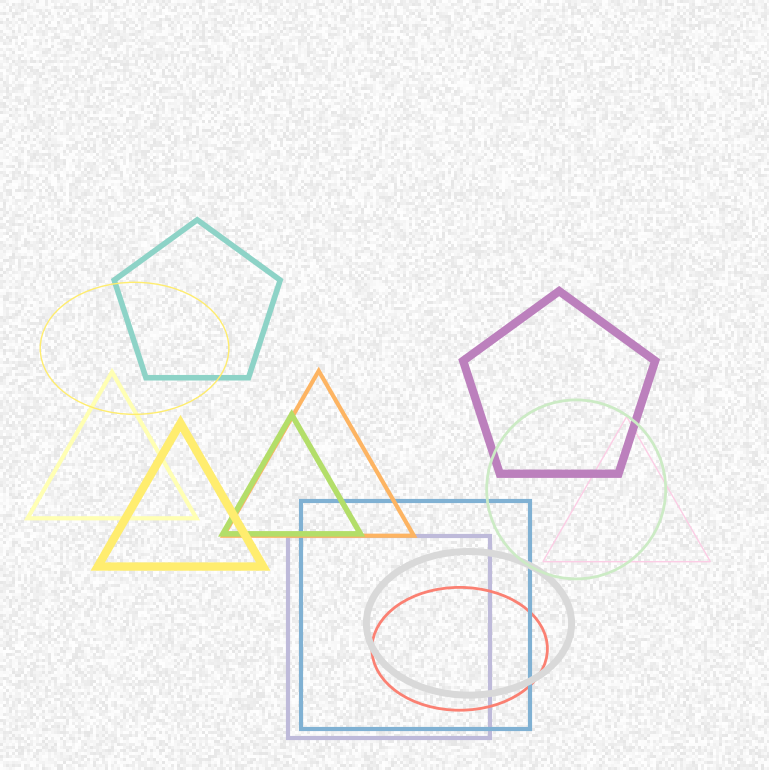[{"shape": "pentagon", "thickness": 2, "radius": 0.57, "center": [0.256, 0.601]}, {"shape": "triangle", "thickness": 1.5, "radius": 0.63, "center": [0.145, 0.39]}, {"shape": "square", "thickness": 1.5, "radius": 0.66, "center": [0.505, 0.173]}, {"shape": "oval", "thickness": 1, "radius": 0.57, "center": [0.597, 0.157]}, {"shape": "square", "thickness": 1.5, "radius": 0.74, "center": [0.54, 0.201]}, {"shape": "triangle", "thickness": 1.5, "radius": 0.71, "center": [0.414, 0.376]}, {"shape": "triangle", "thickness": 2, "radius": 0.52, "center": [0.379, 0.358]}, {"shape": "triangle", "thickness": 0.5, "radius": 0.63, "center": [0.814, 0.333]}, {"shape": "oval", "thickness": 2.5, "radius": 0.67, "center": [0.609, 0.19]}, {"shape": "pentagon", "thickness": 3, "radius": 0.66, "center": [0.726, 0.491]}, {"shape": "circle", "thickness": 1, "radius": 0.58, "center": [0.748, 0.364]}, {"shape": "oval", "thickness": 0.5, "radius": 0.61, "center": [0.175, 0.548]}, {"shape": "triangle", "thickness": 3, "radius": 0.62, "center": [0.234, 0.326]}]